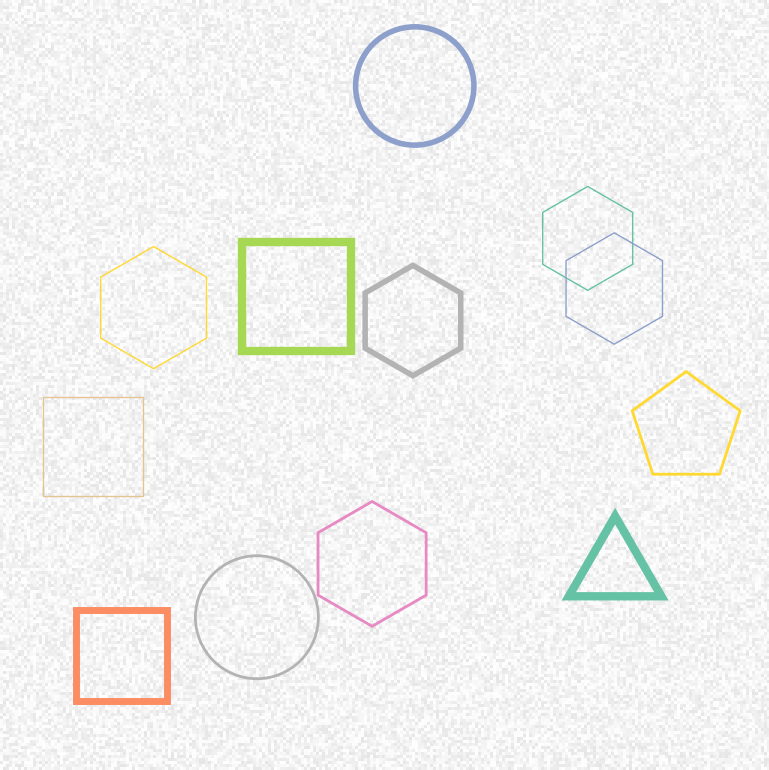[{"shape": "triangle", "thickness": 3, "radius": 0.35, "center": [0.799, 0.26]}, {"shape": "hexagon", "thickness": 0.5, "radius": 0.34, "center": [0.763, 0.69]}, {"shape": "square", "thickness": 2.5, "radius": 0.3, "center": [0.158, 0.149]}, {"shape": "hexagon", "thickness": 0.5, "radius": 0.36, "center": [0.798, 0.625]}, {"shape": "circle", "thickness": 2, "radius": 0.38, "center": [0.539, 0.888]}, {"shape": "hexagon", "thickness": 1, "radius": 0.41, "center": [0.483, 0.268]}, {"shape": "square", "thickness": 3, "radius": 0.35, "center": [0.385, 0.615]}, {"shape": "pentagon", "thickness": 1, "radius": 0.37, "center": [0.891, 0.444]}, {"shape": "hexagon", "thickness": 0.5, "radius": 0.4, "center": [0.199, 0.601]}, {"shape": "square", "thickness": 0.5, "radius": 0.32, "center": [0.121, 0.42]}, {"shape": "hexagon", "thickness": 2, "radius": 0.36, "center": [0.536, 0.584]}, {"shape": "circle", "thickness": 1, "radius": 0.4, "center": [0.334, 0.198]}]